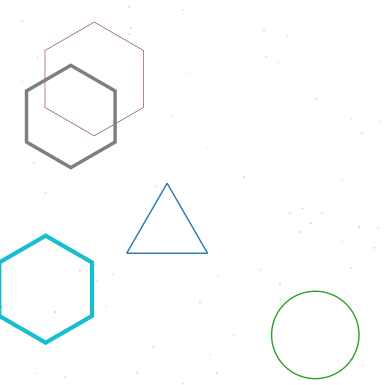[{"shape": "triangle", "thickness": 1, "radius": 0.61, "center": [0.434, 0.403]}, {"shape": "circle", "thickness": 1, "radius": 0.57, "center": [0.819, 0.13]}, {"shape": "hexagon", "thickness": 0.5, "radius": 0.74, "center": [0.245, 0.795]}, {"shape": "hexagon", "thickness": 2.5, "radius": 0.66, "center": [0.184, 0.697]}, {"shape": "hexagon", "thickness": 3, "radius": 0.69, "center": [0.119, 0.249]}]